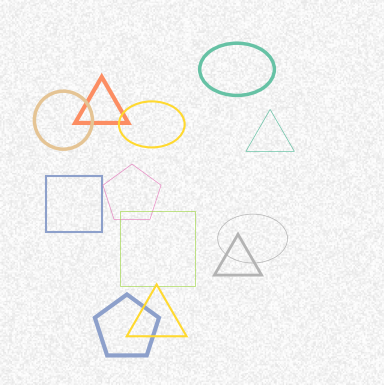[{"shape": "oval", "thickness": 2.5, "radius": 0.48, "center": [0.616, 0.82]}, {"shape": "triangle", "thickness": 0.5, "radius": 0.36, "center": [0.702, 0.643]}, {"shape": "triangle", "thickness": 3, "radius": 0.4, "center": [0.264, 0.721]}, {"shape": "square", "thickness": 1.5, "radius": 0.36, "center": [0.192, 0.47]}, {"shape": "pentagon", "thickness": 3, "radius": 0.44, "center": [0.33, 0.148]}, {"shape": "pentagon", "thickness": 0.5, "radius": 0.4, "center": [0.343, 0.494]}, {"shape": "square", "thickness": 0.5, "radius": 0.49, "center": [0.41, 0.354]}, {"shape": "oval", "thickness": 1.5, "radius": 0.43, "center": [0.394, 0.677]}, {"shape": "triangle", "thickness": 1.5, "radius": 0.45, "center": [0.407, 0.171]}, {"shape": "circle", "thickness": 2.5, "radius": 0.38, "center": [0.165, 0.688]}, {"shape": "oval", "thickness": 0.5, "radius": 0.45, "center": [0.656, 0.38]}, {"shape": "triangle", "thickness": 2, "radius": 0.35, "center": [0.618, 0.321]}]